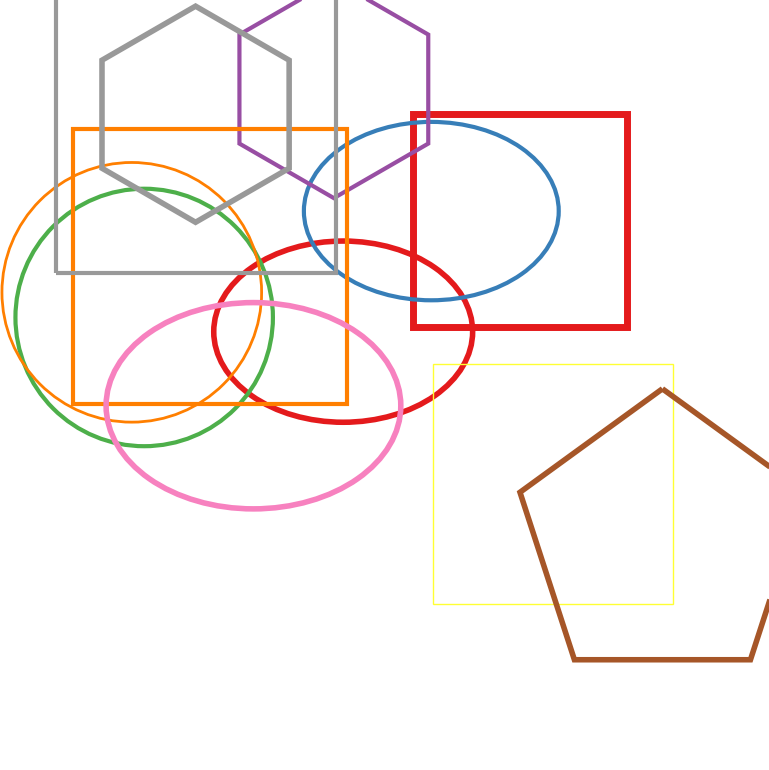[{"shape": "square", "thickness": 2.5, "radius": 0.69, "center": [0.675, 0.714]}, {"shape": "oval", "thickness": 2, "radius": 0.84, "center": [0.446, 0.569]}, {"shape": "oval", "thickness": 1.5, "radius": 0.83, "center": [0.56, 0.726]}, {"shape": "circle", "thickness": 1.5, "radius": 0.84, "center": [0.187, 0.588]}, {"shape": "hexagon", "thickness": 1.5, "radius": 0.71, "center": [0.434, 0.884]}, {"shape": "square", "thickness": 1.5, "radius": 0.89, "center": [0.272, 0.654]}, {"shape": "circle", "thickness": 1, "radius": 0.84, "center": [0.171, 0.62]}, {"shape": "square", "thickness": 0.5, "radius": 0.78, "center": [0.718, 0.372]}, {"shape": "pentagon", "thickness": 2, "radius": 0.97, "center": [0.86, 0.301]}, {"shape": "oval", "thickness": 2, "radius": 0.96, "center": [0.329, 0.473]}, {"shape": "square", "thickness": 1.5, "radius": 0.91, "center": [0.255, 0.827]}, {"shape": "hexagon", "thickness": 2, "radius": 0.7, "center": [0.254, 0.852]}]